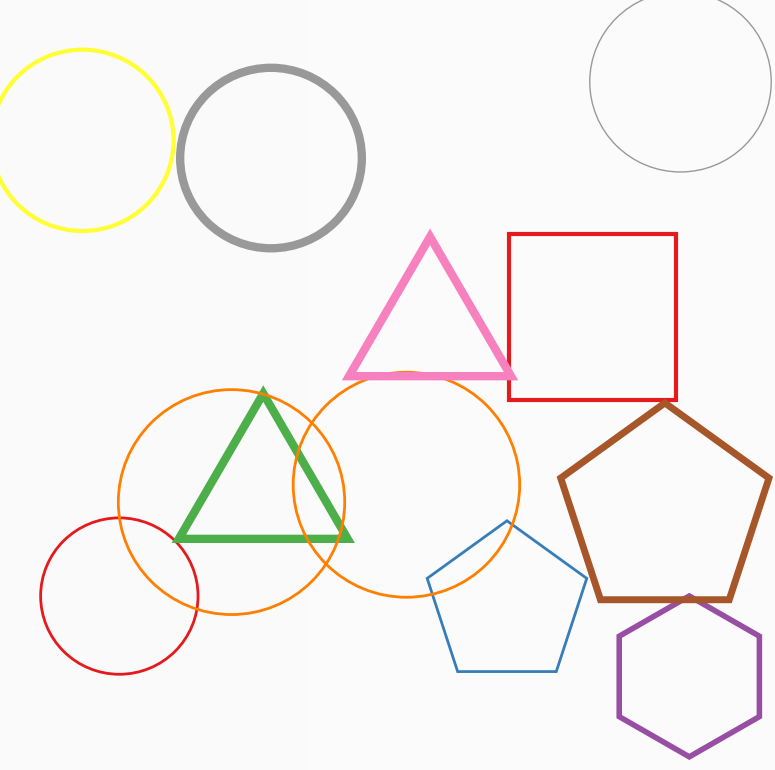[{"shape": "square", "thickness": 1.5, "radius": 0.54, "center": [0.764, 0.588]}, {"shape": "circle", "thickness": 1, "radius": 0.51, "center": [0.154, 0.226]}, {"shape": "pentagon", "thickness": 1, "radius": 0.54, "center": [0.654, 0.215]}, {"shape": "triangle", "thickness": 3, "radius": 0.63, "center": [0.34, 0.363]}, {"shape": "hexagon", "thickness": 2, "radius": 0.52, "center": [0.889, 0.122]}, {"shape": "circle", "thickness": 1, "radius": 0.73, "center": [0.299, 0.348]}, {"shape": "circle", "thickness": 1, "radius": 0.73, "center": [0.524, 0.37]}, {"shape": "circle", "thickness": 1.5, "radius": 0.59, "center": [0.106, 0.818]}, {"shape": "pentagon", "thickness": 2.5, "radius": 0.71, "center": [0.858, 0.335]}, {"shape": "triangle", "thickness": 3, "radius": 0.6, "center": [0.555, 0.572]}, {"shape": "circle", "thickness": 3, "radius": 0.59, "center": [0.35, 0.795]}, {"shape": "circle", "thickness": 0.5, "radius": 0.59, "center": [0.878, 0.894]}]